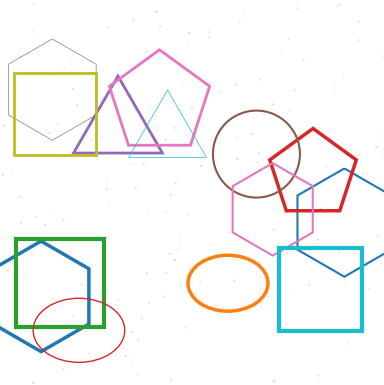[{"shape": "hexagon", "thickness": 2.5, "radius": 0.72, "center": [0.107, 0.23]}, {"shape": "hexagon", "thickness": 1.5, "radius": 0.7, "center": [0.894, 0.422]}, {"shape": "oval", "thickness": 2.5, "radius": 0.52, "center": [0.592, 0.264]}, {"shape": "square", "thickness": 3, "radius": 0.57, "center": [0.155, 0.264]}, {"shape": "oval", "thickness": 1, "radius": 0.59, "center": [0.205, 0.142]}, {"shape": "pentagon", "thickness": 2.5, "radius": 0.59, "center": [0.813, 0.548]}, {"shape": "triangle", "thickness": 2, "radius": 0.67, "center": [0.306, 0.669]}, {"shape": "circle", "thickness": 1.5, "radius": 0.56, "center": [0.666, 0.6]}, {"shape": "hexagon", "thickness": 1.5, "radius": 0.6, "center": [0.708, 0.456]}, {"shape": "pentagon", "thickness": 2, "radius": 0.69, "center": [0.414, 0.734]}, {"shape": "hexagon", "thickness": 0.5, "radius": 0.66, "center": [0.136, 0.767]}, {"shape": "square", "thickness": 2, "radius": 0.54, "center": [0.143, 0.704]}, {"shape": "triangle", "thickness": 0.5, "radius": 0.58, "center": [0.435, 0.65]}, {"shape": "square", "thickness": 3, "radius": 0.54, "center": [0.833, 0.247]}]